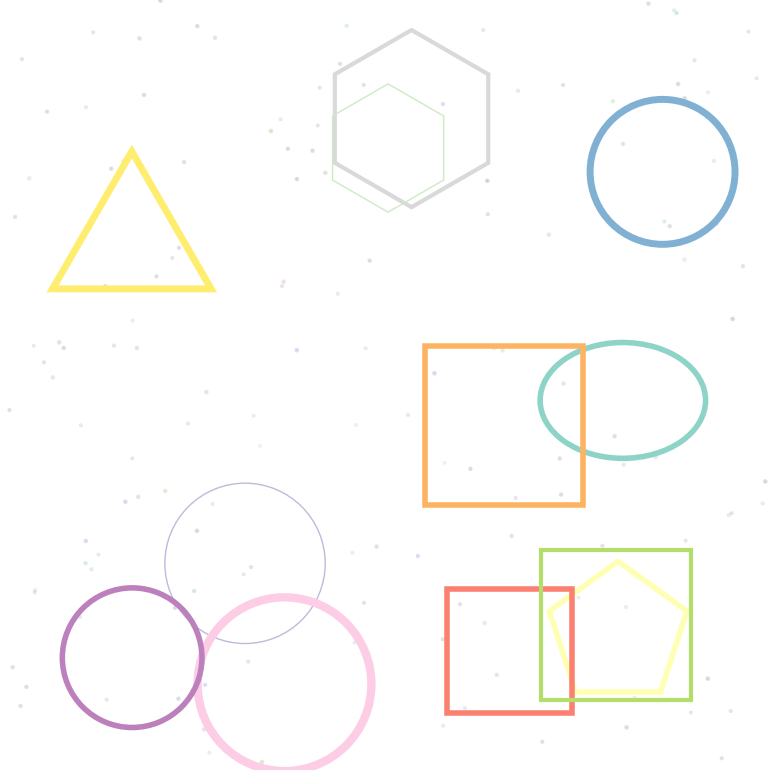[{"shape": "oval", "thickness": 2, "radius": 0.54, "center": [0.809, 0.48]}, {"shape": "pentagon", "thickness": 2, "radius": 0.47, "center": [0.803, 0.177]}, {"shape": "circle", "thickness": 0.5, "radius": 0.52, "center": [0.318, 0.268]}, {"shape": "square", "thickness": 2, "radius": 0.4, "center": [0.662, 0.155]}, {"shape": "circle", "thickness": 2.5, "radius": 0.47, "center": [0.86, 0.777]}, {"shape": "square", "thickness": 2, "radius": 0.51, "center": [0.655, 0.447]}, {"shape": "square", "thickness": 1.5, "radius": 0.49, "center": [0.8, 0.188]}, {"shape": "circle", "thickness": 3, "radius": 0.56, "center": [0.369, 0.111]}, {"shape": "hexagon", "thickness": 1.5, "radius": 0.58, "center": [0.534, 0.846]}, {"shape": "circle", "thickness": 2, "radius": 0.45, "center": [0.172, 0.146]}, {"shape": "hexagon", "thickness": 0.5, "radius": 0.42, "center": [0.504, 0.808]}, {"shape": "triangle", "thickness": 2.5, "radius": 0.59, "center": [0.171, 0.684]}]